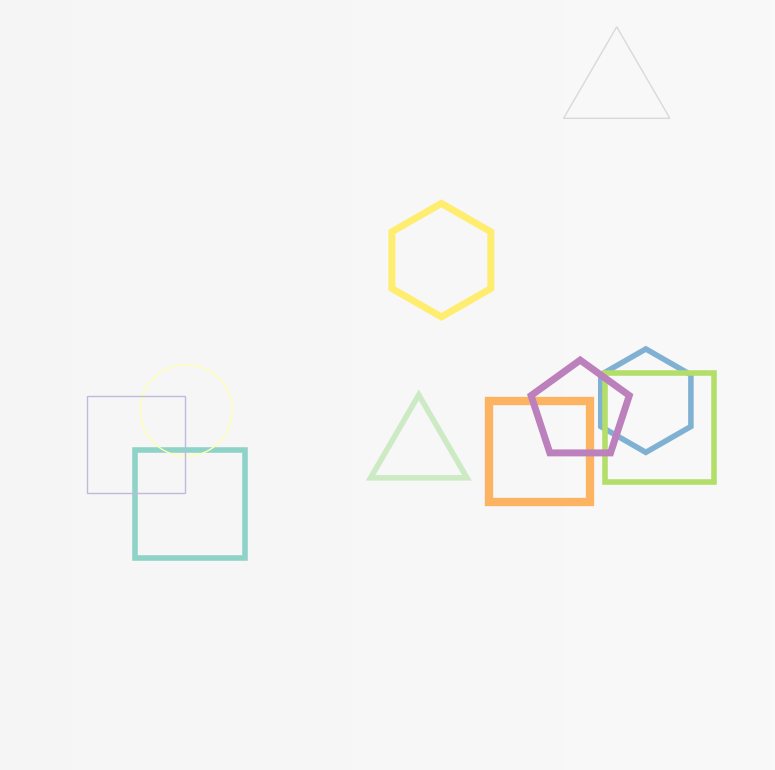[{"shape": "square", "thickness": 2, "radius": 0.35, "center": [0.245, 0.345]}, {"shape": "circle", "thickness": 0.5, "radius": 0.3, "center": [0.24, 0.467]}, {"shape": "square", "thickness": 0.5, "radius": 0.31, "center": [0.175, 0.423]}, {"shape": "hexagon", "thickness": 2, "radius": 0.34, "center": [0.833, 0.48]}, {"shape": "square", "thickness": 3, "radius": 0.33, "center": [0.696, 0.414]}, {"shape": "square", "thickness": 2, "radius": 0.35, "center": [0.851, 0.445]}, {"shape": "triangle", "thickness": 0.5, "radius": 0.4, "center": [0.796, 0.886]}, {"shape": "pentagon", "thickness": 2.5, "radius": 0.33, "center": [0.749, 0.466]}, {"shape": "triangle", "thickness": 2, "radius": 0.36, "center": [0.54, 0.415]}, {"shape": "hexagon", "thickness": 2.5, "radius": 0.37, "center": [0.57, 0.662]}]